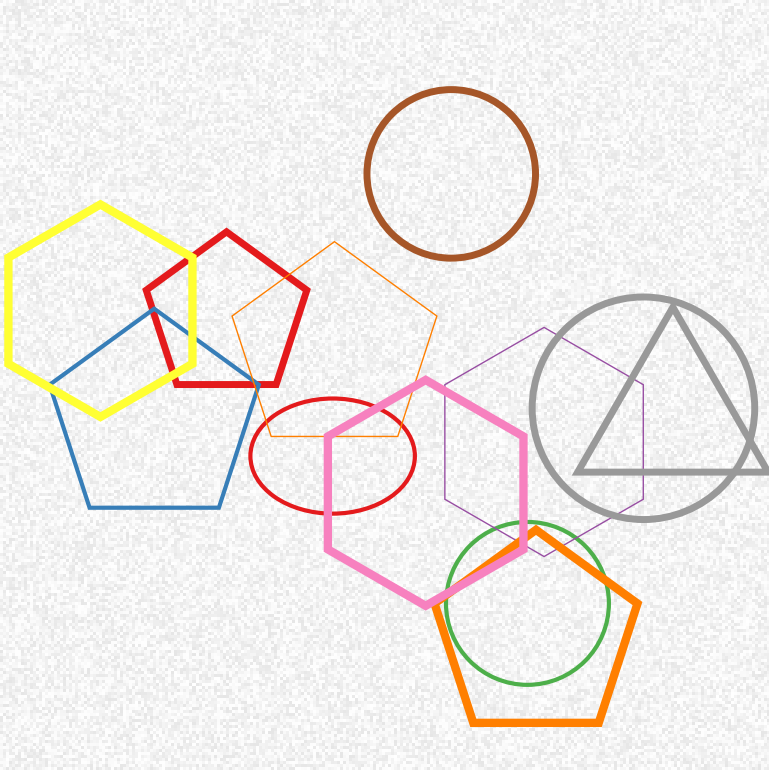[{"shape": "oval", "thickness": 1.5, "radius": 0.53, "center": [0.432, 0.408]}, {"shape": "pentagon", "thickness": 2.5, "radius": 0.55, "center": [0.294, 0.589]}, {"shape": "pentagon", "thickness": 1.5, "radius": 0.71, "center": [0.2, 0.456]}, {"shape": "circle", "thickness": 1.5, "radius": 0.53, "center": [0.685, 0.216]}, {"shape": "hexagon", "thickness": 0.5, "radius": 0.74, "center": [0.707, 0.426]}, {"shape": "pentagon", "thickness": 3, "radius": 0.69, "center": [0.696, 0.173]}, {"shape": "pentagon", "thickness": 0.5, "radius": 0.7, "center": [0.434, 0.546]}, {"shape": "hexagon", "thickness": 3, "radius": 0.69, "center": [0.13, 0.596]}, {"shape": "circle", "thickness": 2.5, "radius": 0.55, "center": [0.586, 0.774]}, {"shape": "hexagon", "thickness": 3, "radius": 0.73, "center": [0.553, 0.36]}, {"shape": "triangle", "thickness": 2.5, "radius": 0.71, "center": [0.874, 0.458]}, {"shape": "circle", "thickness": 2.5, "radius": 0.72, "center": [0.836, 0.47]}]